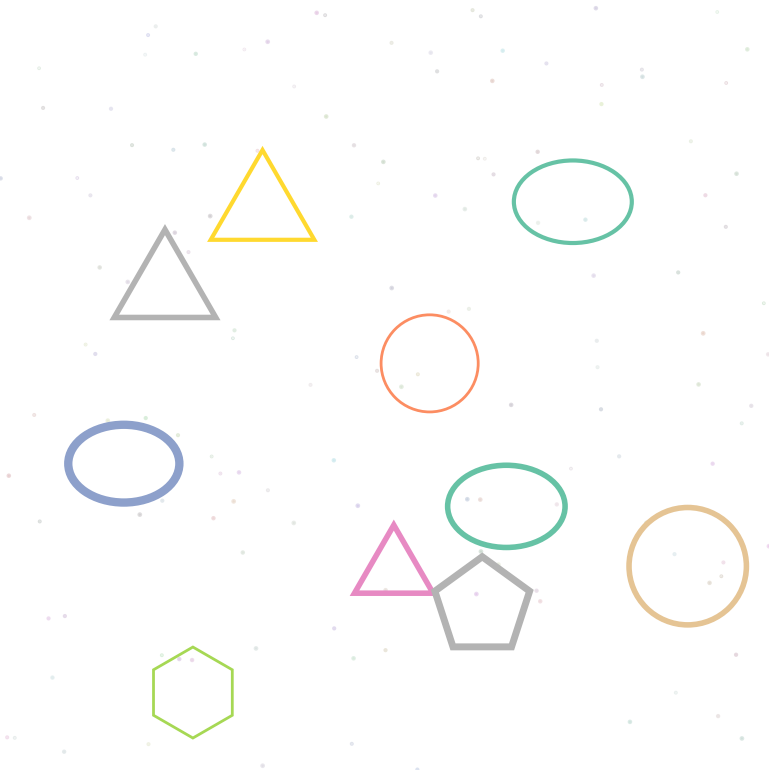[{"shape": "oval", "thickness": 2, "radius": 0.38, "center": [0.658, 0.342]}, {"shape": "oval", "thickness": 1.5, "radius": 0.38, "center": [0.744, 0.738]}, {"shape": "circle", "thickness": 1, "radius": 0.32, "center": [0.558, 0.528]}, {"shape": "oval", "thickness": 3, "radius": 0.36, "center": [0.161, 0.398]}, {"shape": "triangle", "thickness": 2, "radius": 0.29, "center": [0.511, 0.259]}, {"shape": "hexagon", "thickness": 1, "radius": 0.3, "center": [0.251, 0.101]}, {"shape": "triangle", "thickness": 1.5, "radius": 0.39, "center": [0.341, 0.727]}, {"shape": "circle", "thickness": 2, "radius": 0.38, "center": [0.893, 0.265]}, {"shape": "pentagon", "thickness": 2.5, "radius": 0.32, "center": [0.626, 0.212]}, {"shape": "triangle", "thickness": 2, "radius": 0.38, "center": [0.214, 0.626]}]